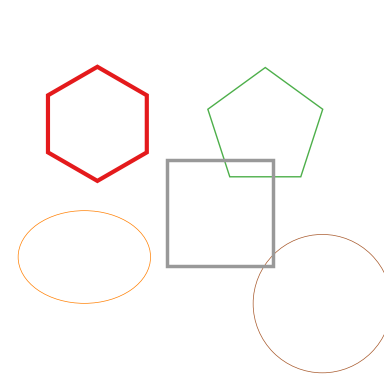[{"shape": "hexagon", "thickness": 3, "radius": 0.74, "center": [0.253, 0.678]}, {"shape": "pentagon", "thickness": 1, "radius": 0.78, "center": [0.689, 0.668]}, {"shape": "oval", "thickness": 0.5, "radius": 0.86, "center": [0.219, 0.332]}, {"shape": "circle", "thickness": 0.5, "radius": 0.9, "center": [0.837, 0.211]}, {"shape": "square", "thickness": 2.5, "radius": 0.69, "center": [0.572, 0.447]}]